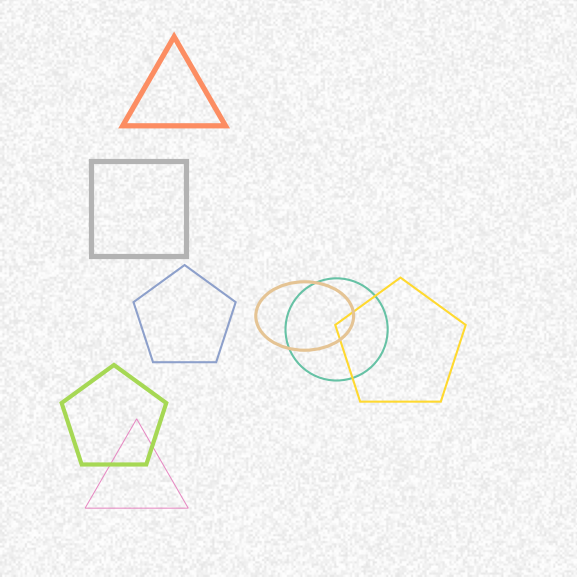[{"shape": "circle", "thickness": 1, "radius": 0.44, "center": [0.583, 0.429]}, {"shape": "triangle", "thickness": 2.5, "radius": 0.51, "center": [0.301, 0.833]}, {"shape": "pentagon", "thickness": 1, "radius": 0.47, "center": [0.32, 0.447]}, {"shape": "triangle", "thickness": 0.5, "radius": 0.52, "center": [0.237, 0.171]}, {"shape": "pentagon", "thickness": 2, "radius": 0.48, "center": [0.197, 0.272]}, {"shape": "pentagon", "thickness": 1, "radius": 0.59, "center": [0.693, 0.4]}, {"shape": "oval", "thickness": 1.5, "radius": 0.42, "center": [0.528, 0.452]}, {"shape": "square", "thickness": 2.5, "radius": 0.41, "center": [0.24, 0.639]}]